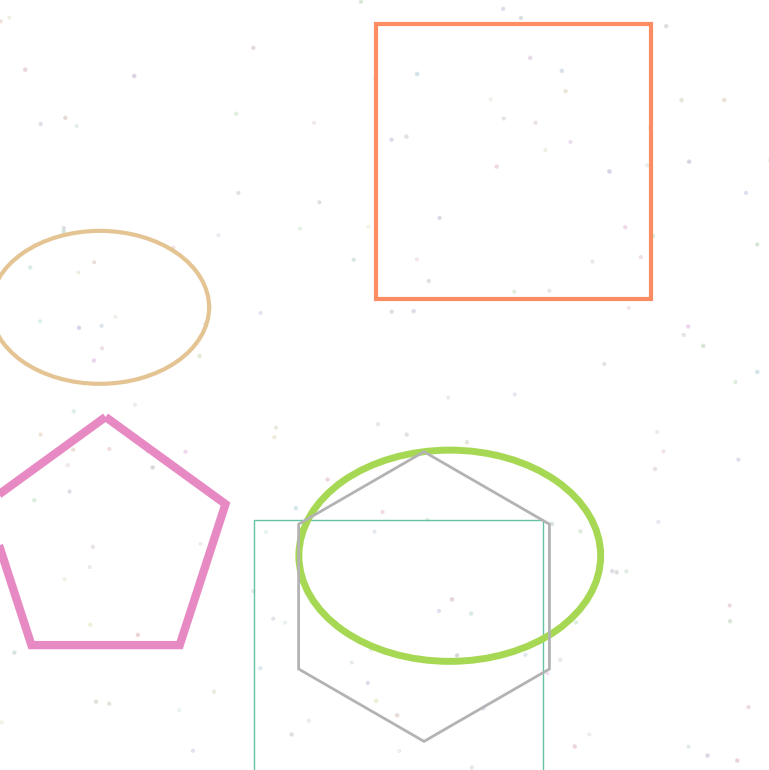[{"shape": "square", "thickness": 0.5, "radius": 0.94, "center": [0.518, 0.136]}, {"shape": "square", "thickness": 1.5, "radius": 0.89, "center": [0.667, 0.791]}, {"shape": "pentagon", "thickness": 3, "radius": 0.82, "center": [0.137, 0.295]}, {"shape": "oval", "thickness": 2.5, "radius": 0.98, "center": [0.584, 0.278]}, {"shape": "oval", "thickness": 1.5, "radius": 0.71, "center": [0.13, 0.601]}, {"shape": "hexagon", "thickness": 1, "radius": 0.94, "center": [0.551, 0.225]}]